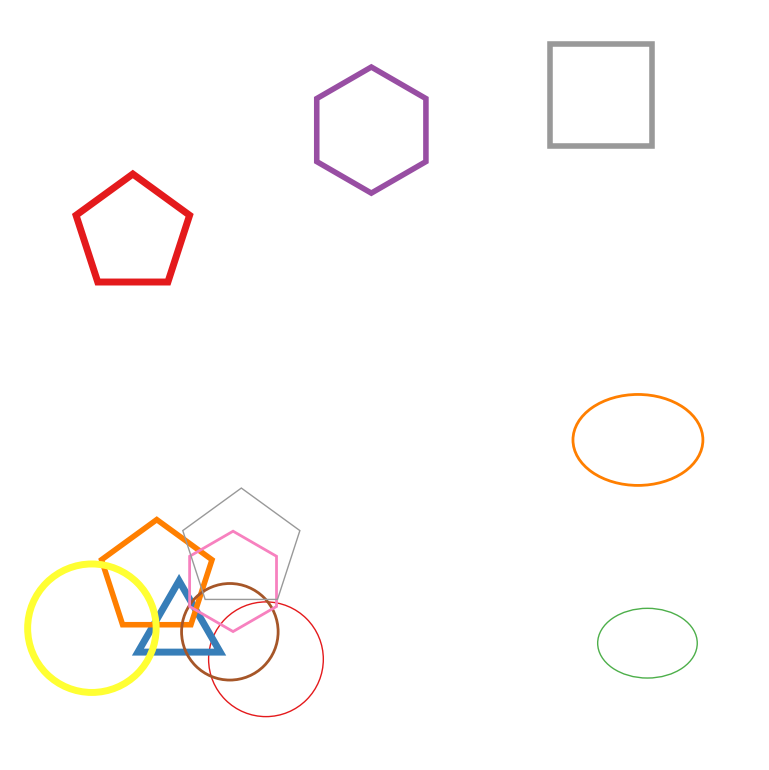[{"shape": "circle", "thickness": 0.5, "radius": 0.37, "center": [0.345, 0.144]}, {"shape": "pentagon", "thickness": 2.5, "radius": 0.39, "center": [0.173, 0.696]}, {"shape": "triangle", "thickness": 2.5, "radius": 0.31, "center": [0.233, 0.184]}, {"shape": "oval", "thickness": 0.5, "radius": 0.32, "center": [0.841, 0.165]}, {"shape": "hexagon", "thickness": 2, "radius": 0.41, "center": [0.482, 0.831]}, {"shape": "pentagon", "thickness": 2, "radius": 0.38, "center": [0.204, 0.25]}, {"shape": "oval", "thickness": 1, "radius": 0.42, "center": [0.828, 0.429]}, {"shape": "circle", "thickness": 2.5, "radius": 0.42, "center": [0.119, 0.184]}, {"shape": "circle", "thickness": 1, "radius": 0.31, "center": [0.298, 0.18]}, {"shape": "hexagon", "thickness": 1, "radius": 0.33, "center": [0.303, 0.245]}, {"shape": "pentagon", "thickness": 0.5, "radius": 0.4, "center": [0.313, 0.286]}, {"shape": "square", "thickness": 2, "radius": 0.33, "center": [0.781, 0.876]}]